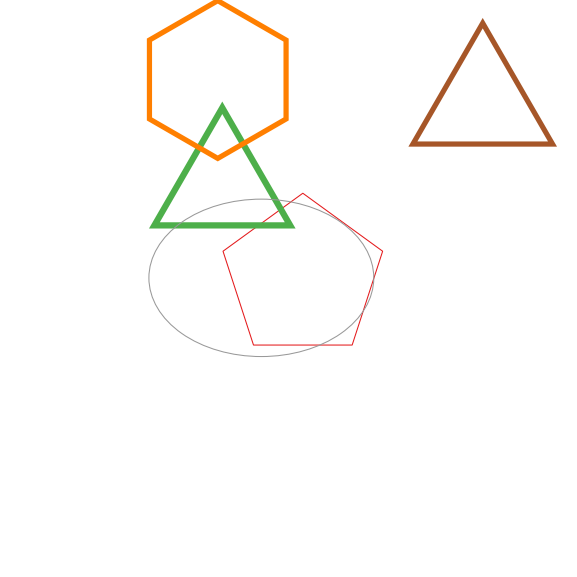[{"shape": "pentagon", "thickness": 0.5, "radius": 0.73, "center": [0.524, 0.519]}, {"shape": "triangle", "thickness": 3, "radius": 0.68, "center": [0.385, 0.677]}, {"shape": "hexagon", "thickness": 2.5, "radius": 0.68, "center": [0.377, 0.861]}, {"shape": "triangle", "thickness": 2.5, "radius": 0.7, "center": [0.836, 0.819]}, {"shape": "oval", "thickness": 0.5, "radius": 0.97, "center": [0.453, 0.518]}]